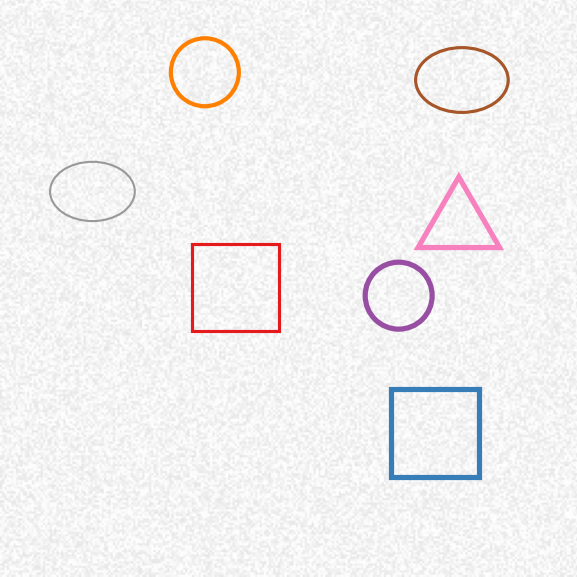[{"shape": "square", "thickness": 1.5, "radius": 0.38, "center": [0.408, 0.502]}, {"shape": "square", "thickness": 2.5, "radius": 0.38, "center": [0.753, 0.249]}, {"shape": "circle", "thickness": 2.5, "radius": 0.29, "center": [0.69, 0.487]}, {"shape": "circle", "thickness": 2, "radius": 0.29, "center": [0.355, 0.874]}, {"shape": "oval", "thickness": 1.5, "radius": 0.4, "center": [0.8, 0.861]}, {"shape": "triangle", "thickness": 2.5, "radius": 0.41, "center": [0.795, 0.611]}, {"shape": "oval", "thickness": 1, "radius": 0.37, "center": [0.16, 0.668]}]